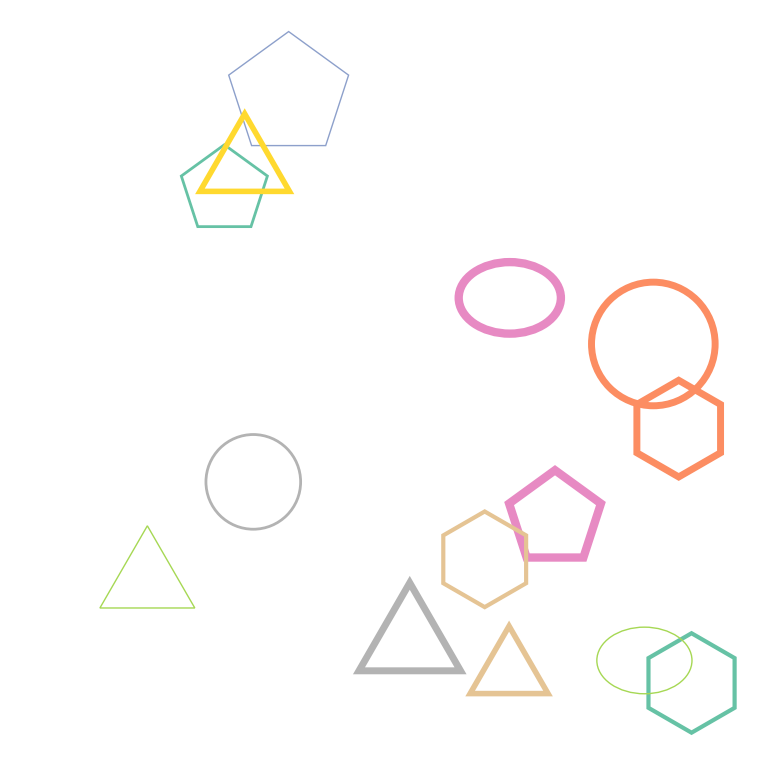[{"shape": "hexagon", "thickness": 1.5, "radius": 0.32, "center": [0.898, 0.113]}, {"shape": "pentagon", "thickness": 1, "radius": 0.29, "center": [0.291, 0.753]}, {"shape": "hexagon", "thickness": 2.5, "radius": 0.31, "center": [0.881, 0.443]}, {"shape": "circle", "thickness": 2.5, "radius": 0.4, "center": [0.848, 0.553]}, {"shape": "pentagon", "thickness": 0.5, "radius": 0.41, "center": [0.375, 0.877]}, {"shape": "pentagon", "thickness": 3, "radius": 0.31, "center": [0.721, 0.327]}, {"shape": "oval", "thickness": 3, "radius": 0.33, "center": [0.662, 0.613]}, {"shape": "oval", "thickness": 0.5, "radius": 0.31, "center": [0.837, 0.142]}, {"shape": "triangle", "thickness": 0.5, "radius": 0.36, "center": [0.191, 0.246]}, {"shape": "triangle", "thickness": 2, "radius": 0.34, "center": [0.318, 0.785]}, {"shape": "triangle", "thickness": 2, "radius": 0.29, "center": [0.661, 0.128]}, {"shape": "hexagon", "thickness": 1.5, "radius": 0.31, "center": [0.629, 0.274]}, {"shape": "triangle", "thickness": 2.5, "radius": 0.38, "center": [0.532, 0.167]}, {"shape": "circle", "thickness": 1, "radius": 0.31, "center": [0.329, 0.374]}]